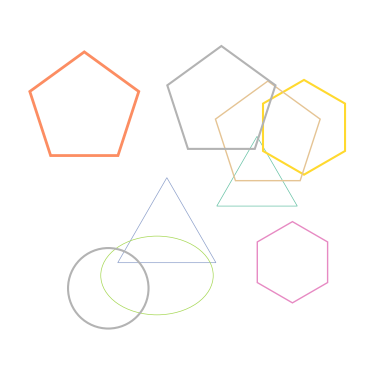[{"shape": "triangle", "thickness": 0.5, "radius": 0.6, "center": [0.668, 0.525]}, {"shape": "pentagon", "thickness": 2, "radius": 0.74, "center": [0.219, 0.716]}, {"shape": "triangle", "thickness": 0.5, "radius": 0.74, "center": [0.433, 0.391]}, {"shape": "hexagon", "thickness": 1, "radius": 0.53, "center": [0.76, 0.319]}, {"shape": "oval", "thickness": 0.5, "radius": 0.73, "center": [0.408, 0.284]}, {"shape": "hexagon", "thickness": 1.5, "radius": 0.62, "center": [0.79, 0.669]}, {"shape": "pentagon", "thickness": 1, "radius": 0.71, "center": [0.696, 0.646]}, {"shape": "circle", "thickness": 1.5, "radius": 0.52, "center": [0.281, 0.251]}, {"shape": "pentagon", "thickness": 1.5, "radius": 0.74, "center": [0.575, 0.733]}]